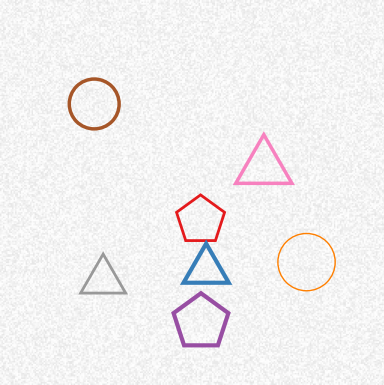[{"shape": "pentagon", "thickness": 2, "radius": 0.33, "center": [0.521, 0.428]}, {"shape": "triangle", "thickness": 3, "radius": 0.34, "center": [0.535, 0.3]}, {"shape": "pentagon", "thickness": 3, "radius": 0.37, "center": [0.522, 0.164]}, {"shape": "circle", "thickness": 1, "radius": 0.37, "center": [0.796, 0.319]}, {"shape": "circle", "thickness": 2.5, "radius": 0.32, "center": [0.245, 0.73]}, {"shape": "triangle", "thickness": 2.5, "radius": 0.42, "center": [0.685, 0.566]}, {"shape": "triangle", "thickness": 2, "radius": 0.34, "center": [0.268, 0.273]}]